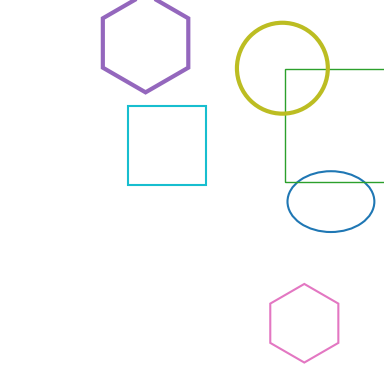[{"shape": "oval", "thickness": 1.5, "radius": 0.56, "center": [0.86, 0.476]}, {"shape": "square", "thickness": 1, "radius": 0.74, "center": [0.889, 0.674]}, {"shape": "hexagon", "thickness": 3, "radius": 0.64, "center": [0.378, 0.888]}, {"shape": "hexagon", "thickness": 1.5, "radius": 0.51, "center": [0.79, 0.16]}, {"shape": "circle", "thickness": 3, "radius": 0.59, "center": [0.733, 0.823]}, {"shape": "square", "thickness": 1.5, "radius": 0.51, "center": [0.433, 0.622]}]